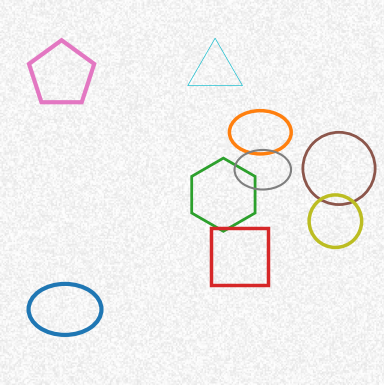[{"shape": "oval", "thickness": 3, "radius": 0.47, "center": [0.169, 0.196]}, {"shape": "oval", "thickness": 2.5, "radius": 0.4, "center": [0.676, 0.656]}, {"shape": "hexagon", "thickness": 2, "radius": 0.48, "center": [0.58, 0.494]}, {"shape": "square", "thickness": 2.5, "radius": 0.37, "center": [0.621, 0.334]}, {"shape": "circle", "thickness": 2, "radius": 0.47, "center": [0.881, 0.562]}, {"shape": "pentagon", "thickness": 3, "radius": 0.45, "center": [0.16, 0.806]}, {"shape": "oval", "thickness": 1.5, "radius": 0.37, "center": [0.683, 0.559]}, {"shape": "circle", "thickness": 2.5, "radius": 0.34, "center": [0.871, 0.425]}, {"shape": "triangle", "thickness": 0.5, "radius": 0.41, "center": [0.559, 0.819]}]